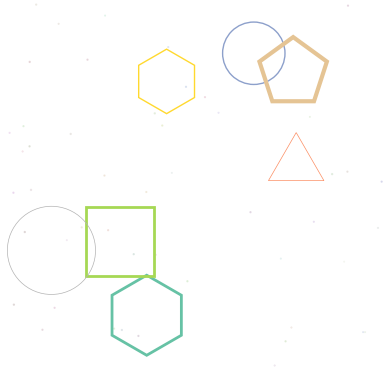[{"shape": "hexagon", "thickness": 2, "radius": 0.52, "center": [0.381, 0.181]}, {"shape": "triangle", "thickness": 0.5, "radius": 0.42, "center": [0.769, 0.572]}, {"shape": "circle", "thickness": 1, "radius": 0.41, "center": [0.659, 0.862]}, {"shape": "square", "thickness": 2, "radius": 0.44, "center": [0.312, 0.373]}, {"shape": "hexagon", "thickness": 1, "radius": 0.42, "center": [0.433, 0.789]}, {"shape": "pentagon", "thickness": 3, "radius": 0.46, "center": [0.761, 0.812]}, {"shape": "circle", "thickness": 0.5, "radius": 0.57, "center": [0.134, 0.35]}]